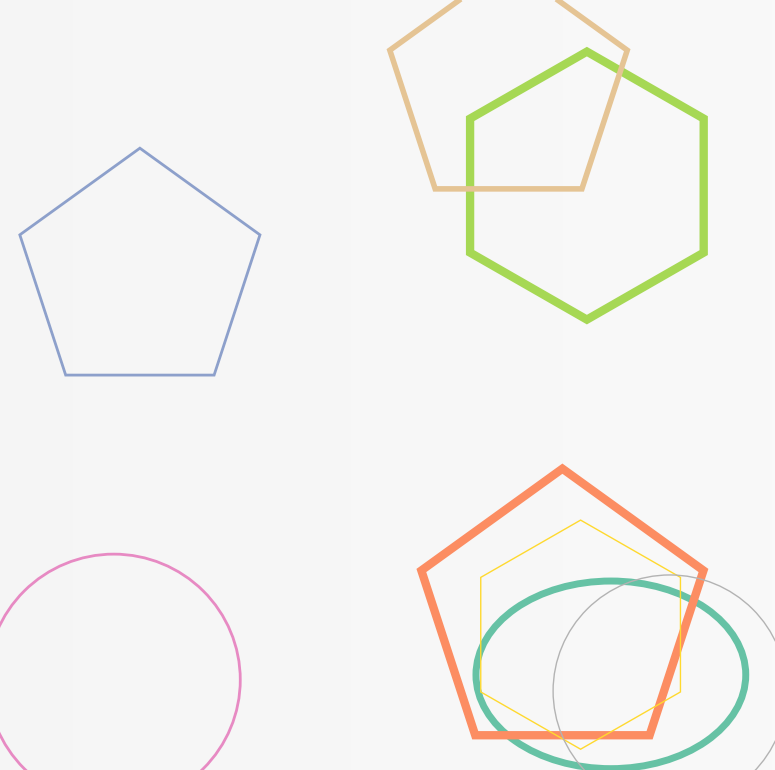[{"shape": "oval", "thickness": 2.5, "radius": 0.87, "center": [0.788, 0.124]}, {"shape": "pentagon", "thickness": 3, "radius": 0.96, "center": [0.726, 0.2]}, {"shape": "pentagon", "thickness": 1, "radius": 0.81, "center": [0.181, 0.645]}, {"shape": "circle", "thickness": 1, "radius": 0.82, "center": [0.147, 0.117]}, {"shape": "hexagon", "thickness": 3, "radius": 0.87, "center": [0.757, 0.759]}, {"shape": "hexagon", "thickness": 0.5, "radius": 0.74, "center": [0.749, 0.176]}, {"shape": "pentagon", "thickness": 2, "radius": 0.81, "center": [0.656, 0.885]}, {"shape": "circle", "thickness": 0.5, "radius": 0.75, "center": [0.864, 0.103]}]